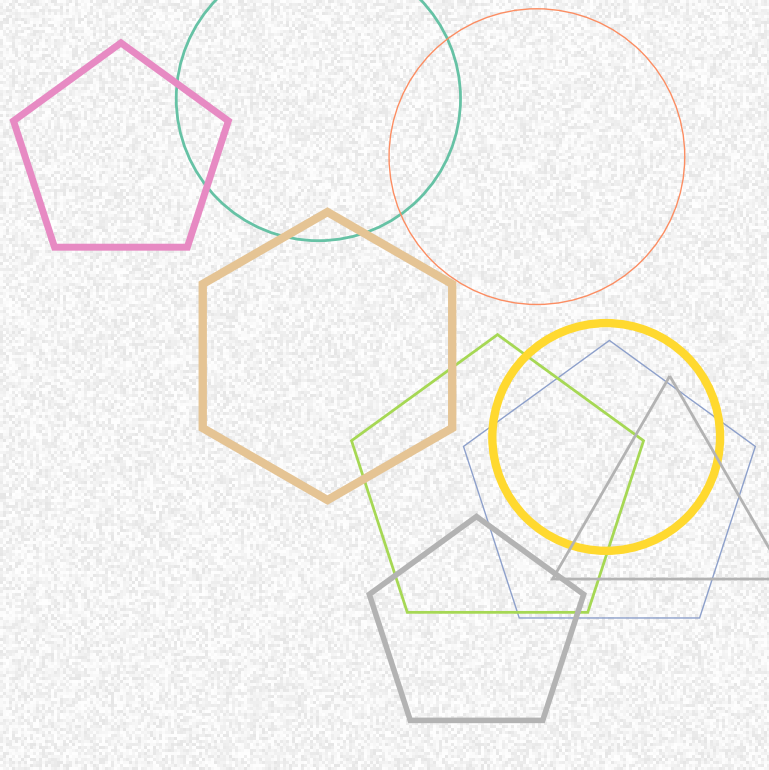[{"shape": "circle", "thickness": 1, "radius": 0.92, "center": [0.413, 0.872]}, {"shape": "circle", "thickness": 0.5, "radius": 0.96, "center": [0.697, 0.797]}, {"shape": "pentagon", "thickness": 0.5, "radius": 1.0, "center": [0.791, 0.359]}, {"shape": "pentagon", "thickness": 2.5, "radius": 0.73, "center": [0.157, 0.798]}, {"shape": "pentagon", "thickness": 1, "radius": 1.0, "center": [0.646, 0.366]}, {"shape": "circle", "thickness": 3, "radius": 0.74, "center": [0.787, 0.433]}, {"shape": "hexagon", "thickness": 3, "radius": 0.94, "center": [0.425, 0.538]}, {"shape": "triangle", "thickness": 1, "radius": 0.88, "center": [0.87, 0.336]}, {"shape": "pentagon", "thickness": 2, "radius": 0.73, "center": [0.619, 0.183]}]